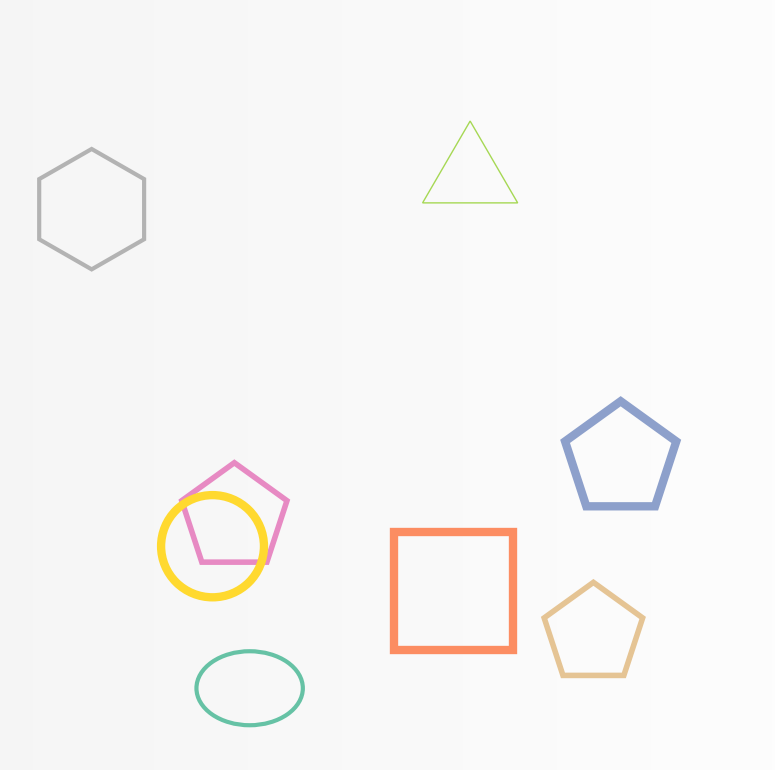[{"shape": "oval", "thickness": 1.5, "radius": 0.34, "center": [0.322, 0.106]}, {"shape": "square", "thickness": 3, "radius": 0.38, "center": [0.585, 0.232]}, {"shape": "pentagon", "thickness": 3, "radius": 0.38, "center": [0.801, 0.403]}, {"shape": "pentagon", "thickness": 2, "radius": 0.36, "center": [0.302, 0.328]}, {"shape": "triangle", "thickness": 0.5, "radius": 0.35, "center": [0.607, 0.772]}, {"shape": "circle", "thickness": 3, "radius": 0.33, "center": [0.274, 0.291]}, {"shape": "pentagon", "thickness": 2, "radius": 0.33, "center": [0.766, 0.177]}, {"shape": "hexagon", "thickness": 1.5, "radius": 0.39, "center": [0.118, 0.728]}]